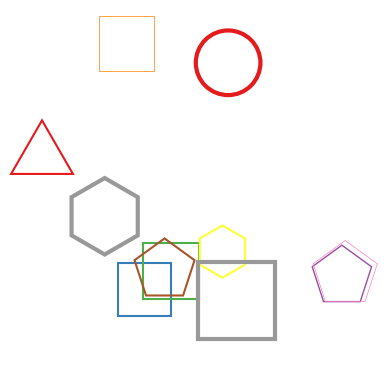[{"shape": "triangle", "thickness": 1.5, "radius": 0.46, "center": [0.109, 0.595]}, {"shape": "circle", "thickness": 3, "radius": 0.42, "center": [0.593, 0.837]}, {"shape": "square", "thickness": 1.5, "radius": 0.35, "center": [0.375, 0.248]}, {"shape": "square", "thickness": 1.5, "radius": 0.36, "center": [0.443, 0.297]}, {"shape": "pentagon", "thickness": 1, "radius": 0.41, "center": [0.888, 0.282]}, {"shape": "square", "thickness": 0.5, "radius": 0.35, "center": [0.328, 0.887]}, {"shape": "hexagon", "thickness": 1.5, "radius": 0.34, "center": [0.578, 0.347]}, {"shape": "pentagon", "thickness": 1.5, "radius": 0.41, "center": [0.427, 0.299]}, {"shape": "pentagon", "thickness": 0.5, "radius": 0.44, "center": [0.897, 0.288]}, {"shape": "hexagon", "thickness": 3, "radius": 0.5, "center": [0.272, 0.438]}, {"shape": "square", "thickness": 3, "radius": 0.5, "center": [0.614, 0.22]}]